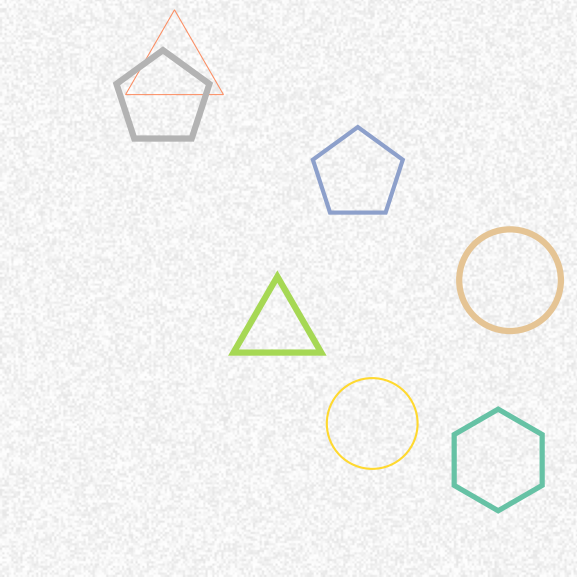[{"shape": "hexagon", "thickness": 2.5, "radius": 0.44, "center": [0.863, 0.203]}, {"shape": "triangle", "thickness": 0.5, "radius": 0.49, "center": [0.302, 0.884]}, {"shape": "pentagon", "thickness": 2, "radius": 0.41, "center": [0.62, 0.697]}, {"shape": "triangle", "thickness": 3, "radius": 0.44, "center": [0.48, 0.432]}, {"shape": "circle", "thickness": 1, "radius": 0.39, "center": [0.645, 0.266]}, {"shape": "circle", "thickness": 3, "radius": 0.44, "center": [0.883, 0.514]}, {"shape": "pentagon", "thickness": 3, "radius": 0.42, "center": [0.282, 0.828]}]